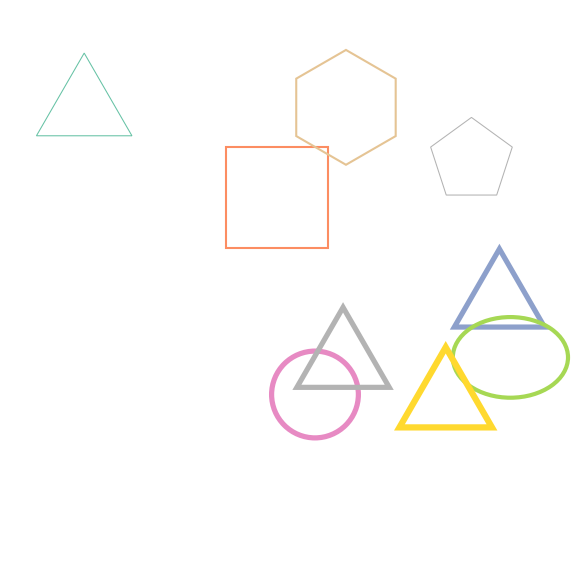[{"shape": "triangle", "thickness": 0.5, "radius": 0.48, "center": [0.146, 0.812]}, {"shape": "square", "thickness": 1, "radius": 0.44, "center": [0.48, 0.657]}, {"shape": "triangle", "thickness": 2.5, "radius": 0.45, "center": [0.865, 0.478]}, {"shape": "circle", "thickness": 2.5, "radius": 0.38, "center": [0.545, 0.316]}, {"shape": "oval", "thickness": 2, "radius": 0.5, "center": [0.884, 0.38]}, {"shape": "triangle", "thickness": 3, "radius": 0.46, "center": [0.772, 0.305]}, {"shape": "hexagon", "thickness": 1, "radius": 0.5, "center": [0.599, 0.813]}, {"shape": "pentagon", "thickness": 0.5, "radius": 0.37, "center": [0.816, 0.722]}, {"shape": "triangle", "thickness": 2.5, "radius": 0.46, "center": [0.594, 0.375]}]